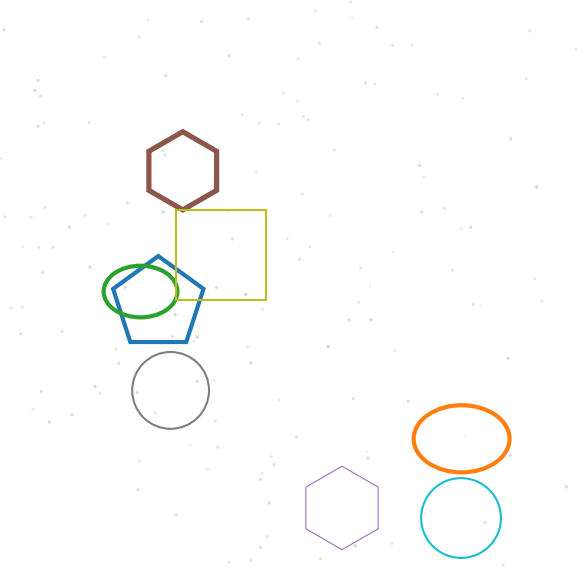[{"shape": "pentagon", "thickness": 2, "radius": 0.41, "center": [0.274, 0.473]}, {"shape": "oval", "thickness": 2, "radius": 0.42, "center": [0.799, 0.239]}, {"shape": "oval", "thickness": 2, "radius": 0.32, "center": [0.243, 0.494]}, {"shape": "hexagon", "thickness": 0.5, "radius": 0.36, "center": [0.592, 0.12]}, {"shape": "hexagon", "thickness": 2.5, "radius": 0.34, "center": [0.316, 0.703]}, {"shape": "circle", "thickness": 1, "radius": 0.33, "center": [0.295, 0.323]}, {"shape": "square", "thickness": 1, "radius": 0.39, "center": [0.383, 0.557]}, {"shape": "circle", "thickness": 1, "radius": 0.35, "center": [0.798, 0.102]}]